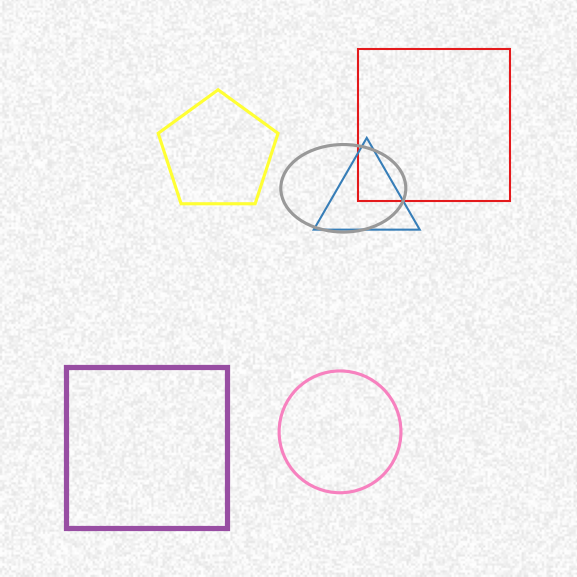[{"shape": "square", "thickness": 1, "radius": 0.66, "center": [0.751, 0.783]}, {"shape": "triangle", "thickness": 1, "radius": 0.53, "center": [0.635, 0.654]}, {"shape": "square", "thickness": 2.5, "radius": 0.7, "center": [0.254, 0.224]}, {"shape": "pentagon", "thickness": 1.5, "radius": 0.55, "center": [0.378, 0.735]}, {"shape": "circle", "thickness": 1.5, "radius": 0.53, "center": [0.589, 0.251]}, {"shape": "oval", "thickness": 1.5, "radius": 0.54, "center": [0.594, 0.673]}]